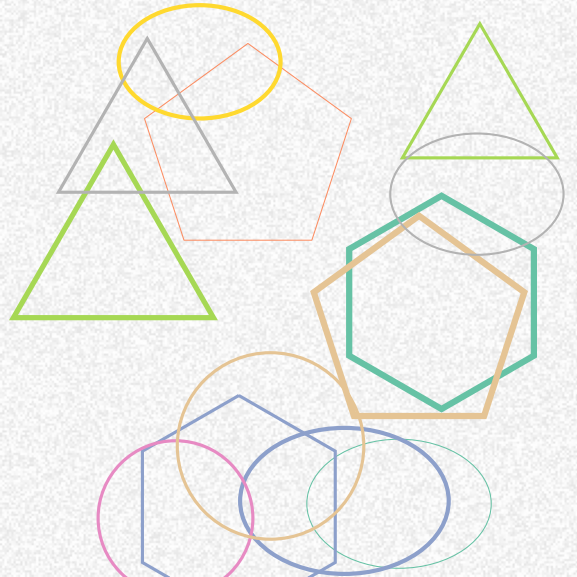[{"shape": "oval", "thickness": 0.5, "radius": 0.8, "center": [0.691, 0.127]}, {"shape": "hexagon", "thickness": 3, "radius": 0.92, "center": [0.765, 0.476]}, {"shape": "pentagon", "thickness": 0.5, "radius": 0.94, "center": [0.429, 0.736]}, {"shape": "oval", "thickness": 2, "radius": 0.9, "center": [0.596, 0.132]}, {"shape": "hexagon", "thickness": 1.5, "radius": 0.96, "center": [0.414, 0.122]}, {"shape": "circle", "thickness": 1.5, "radius": 0.67, "center": [0.304, 0.102]}, {"shape": "triangle", "thickness": 1.5, "radius": 0.77, "center": [0.831, 0.803]}, {"shape": "triangle", "thickness": 2.5, "radius": 1.0, "center": [0.196, 0.549]}, {"shape": "oval", "thickness": 2, "radius": 0.7, "center": [0.346, 0.892]}, {"shape": "circle", "thickness": 1.5, "radius": 0.81, "center": [0.468, 0.227]}, {"shape": "pentagon", "thickness": 3, "radius": 0.96, "center": [0.726, 0.434]}, {"shape": "triangle", "thickness": 1.5, "radius": 0.89, "center": [0.255, 0.755]}, {"shape": "oval", "thickness": 1, "radius": 0.75, "center": [0.826, 0.663]}]